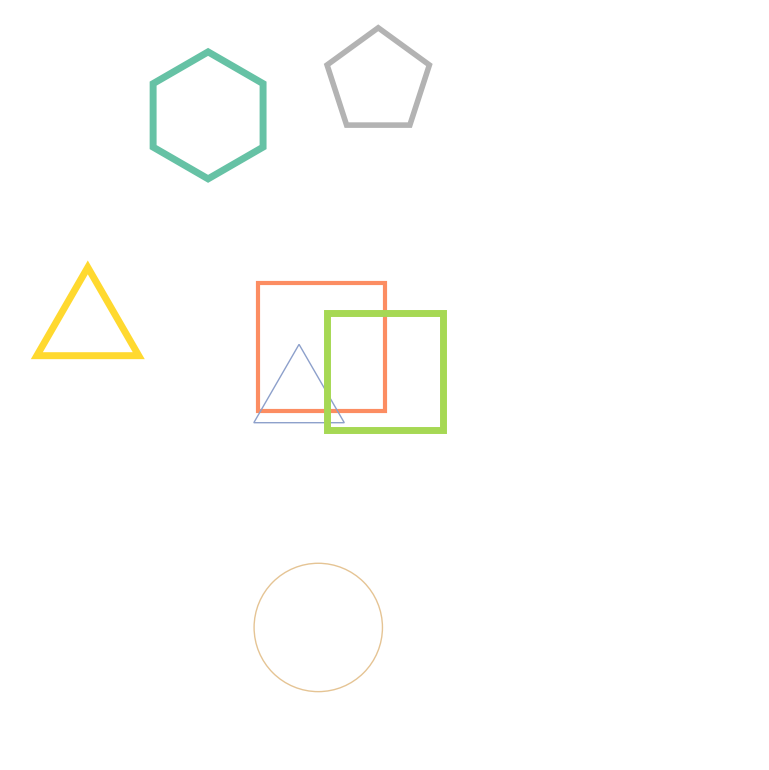[{"shape": "hexagon", "thickness": 2.5, "radius": 0.41, "center": [0.27, 0.85]}, {"shape": "square", "thickness": 1.5, "radius": 0.41, "center": [0.418, 0.549]}, {"shape": "triangle", "thickness": 0.5, "radius": 0.34, "center": [0.388, 0.485]}, {"shape": "square", "thickness": 2.5, "radius": 0.38, "center": [0.5, 0.518]}, {"shape": "triangle", "thickness": 2.5, "radius": 0.38, "center": [0.114, 0.576]}, {"shape": "circle", "thickness": 0.5, "radius": 0.42, "center": [0.413, 0.185]}, {"shape": "pentagon", "thickness": 2, "radius": 0.35, "center": [0.491, 0.894]}]